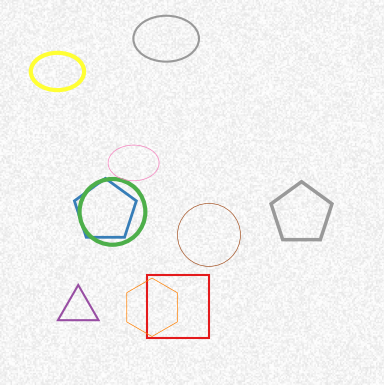[{"shape": "square", "thickness": 1.5, "radius": 0.4, "center": [0.463, 0.204]}, {"shape": "pentagon", "thickness": 2, "radius": 0.42, "center": [0.274, 0.452]}, {"shape": "circle", "thickness": 3, "radius": 0.43, "center": [0.292, 0.45]}, {"shape": "triangle", "thickness": 1.5, "radius": 0.3, "center": [0.203, 0.199]}, {"shape": "hexagon", "thickness": 0.5, "radius": 0.38, "center": [0.395, 0.202]}, {"shape": "oval", "thickness": 3, "radius": 0.35, "center": [0.149, 0.814]}, {"shape": "circle", "thickness": 0.5, "radius": 0.41, "center": [0.543, 0.39]}, {"shape": "oval", "thickness": 0.5, "radius": 0.33, "center": [0.347, 0.577]}, {"shape": "pentagon", "thickness": 2.5, "radius": 0.42, "center": [0.783, 0.445]}, {"shape": "oval", "thickness": 1.5, "radius": 0.43, "center": [0.432, 0.9]}]